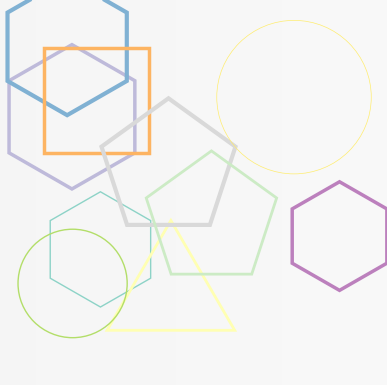[{"shape": "hexagon", "thickness": 1, "radius": 0.75, "center": [0.259, 0.352]}, {"shape": "triangle", "thickness": 2, "radius": 0.95, "center": [0.441, 0.237]}, {"shape": "hexagon", "thickness": 2.5, "radius": 0.94, "center": [0.186, 0.697]}, {"shape": "hexagon", "thickness": 3, "radius": 0.89, "center": [0.173, 0.879]}, {"shape": "square", "thickness": 2.5, "radius": 0.68, "center": [0.249, 0.739]}, {"shape": "circle", "thickness": 1, "radius": 0.7, "center": [0.187, 0.264]}, {"shape": "pentagon", "thickness": 3, "radius": 0.91, "center": [0.435, 0.563]}, {"shape": "hexagon", "thickness": 2.5, "radius": 0.71, "center": [0.876, 0.387]}, {"shape": "pentagon", "thickness": 2, "radius": 0.88, "center": [0.546, 0.431]}, {"shape": "circle", "thickness": 0.5, "radius": 1.0, "center": [0.759, 0.748]}]